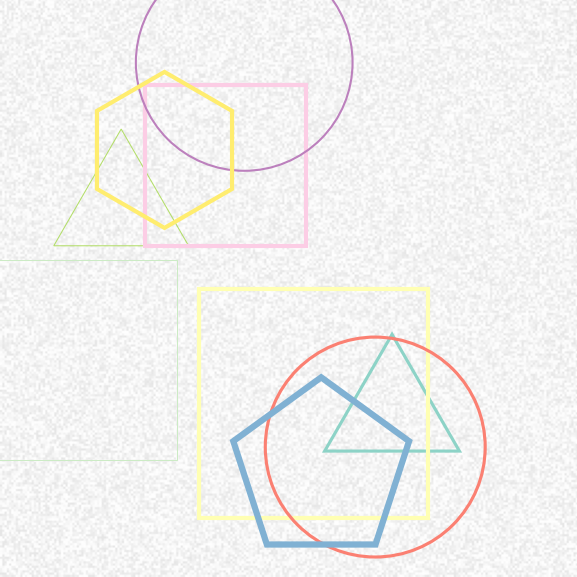[{"shape": "triangle", "thickness": 1.5, "radius": 0.67, "center": [0.679, 0.285]}, {"shape": "square", "thickness": 2, "radius": 0.99, "center": [0.542, 0.3]}, {"shape": "circle", "thickness": 1.5, "radius": 0.95, "center": [0.65, 0.225]}, {"shape": "pentagon", "thickness": 3, "radius": 0.8, "center": [0.556, 0.186]}, {"shape": "triangle", "thickness": 0.5, "radius": 0.67, "center": [0.21, 0.641]}, {"shape": "square", "thickness": 2, "radius": 0.7, "center": [0.391, 0.713]}, {"shape": "circle", "thickness": 1, "radius": 0.94, "center": [0.423, 0.891]}, {"shape": "square", "thickness": 0.5, "radius": 0.86, "center": [0.134, 0.375]}, {"shape": "hexagon", "thickness": 2, "radius": 0.68, "center": [0.285, 0.74]}]